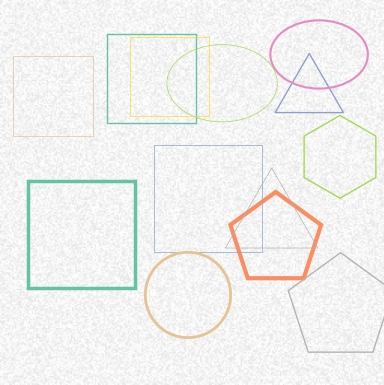[{"shape": "square", "thickness": 2.5, "radius": 0.69, "center": [0.212, 0.391]}, {"shape": "square", "thickness": 1, "radius": 0.58, "center": [0.393, 0.795]}, {"shape": "pentagon", "thickness": 3, "radius": 0.62, "center": [0.716, 0.378]}, {"shape": "triangle", "thickness": 1, "radius": 0.51, "center": [0.803, 0.759]}, {"shape": "square", "thickness": 0.5, "radius": 0.7, "center": [0.541, 0.484]}, {"shape": "oval", "thickness": 1.5, "radius": 0.63, "center": [0.829, 0.859]}, {"shape": "oval", "thickness": 0.5, "radius": 0.72, "center": [0.577, 0.784]}, {"shape": "hexagon", "thickness": 1, "radius": 0.54, "center": [0.883, 0.593]}, {"shape": "square", "thickness": 0.5, "radius": 0.51, "center": [0.441, 0.802]}, {"shape": "circle", "thickness": 2, "radius": 0.55, "center": [0.488, 0.234]}, {"shape": "square", "thickness": 0.5, "radius": 0.52, "center": [0.137, 0.751]}, {"shape": "pentagon", "thickness": 1, "radius": 0.71, "center": [0.885, 0.201]}, {"shape": "triangle", "thickness": 0.5, "radius": 0.69, "center": [0.706, 0.425]}]